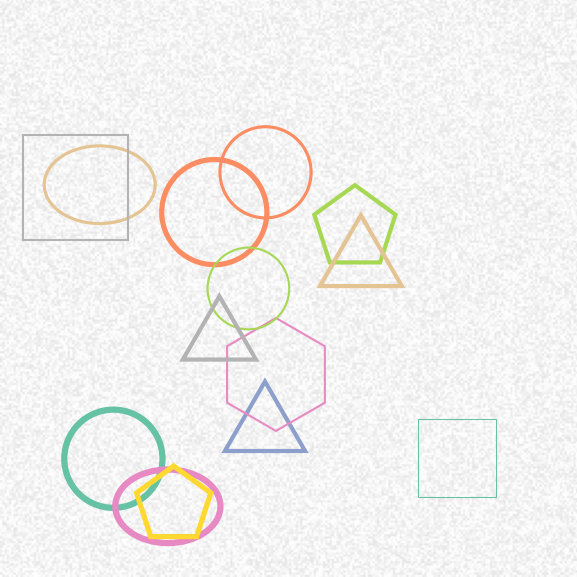[{"shape": "square", "thickness": 0.5, "radius": 0.34, "center": [0.792, 0.206]}, {"shape": "circle", "thickness": 3, "radius": 0.43, "center": [0.196, 0.205]}, {"shape": "circle", "thickness": 1.5, "radius": 0.39, "center": [0.46, 0.701]}, {"shape": "circle", "thickness": 2.5, "radius": 0.46, "center": [0.371, 0.632]}, {"shape": "triangle", "thickness": 2, "radius": 0.4, "center": [0.459, 0.258]}, {"shape": "hexagon", "thickness": 1, "radius": 0.49, "center": [0.478, 0.351]}, {"shape": "oval", "thickness": 3, "radius": 0.45, "center": [0.291, 0.122]}, {"shape": "pentagon", "thickness": 2, "radius": 0.37, "center": [0.615, 0.605]}, {"shape": "circle", "thickness": 1, "radius": 0.35, "center": [0.43, 0.5]}, {"shape": "pentagon", "thickness": 2.5, "radius": 0.34, "center": [0.301, 0.125]}, {"shape": "oval", "thickness": 1.5, "radius": 0.48, "center": [0.173, 0.679]}, {"shape": "triangle", "thickness": 2, "radius": 0.41, "center": [0.625, 0.545]}, {"shape": "square", "thickness": 1, "radius": 0.45, "center": [0.131, 0.675]}, {"shape": "triangle", "thickness": 2, "radius": 0.37, "center": [0.38, 0.413]}]